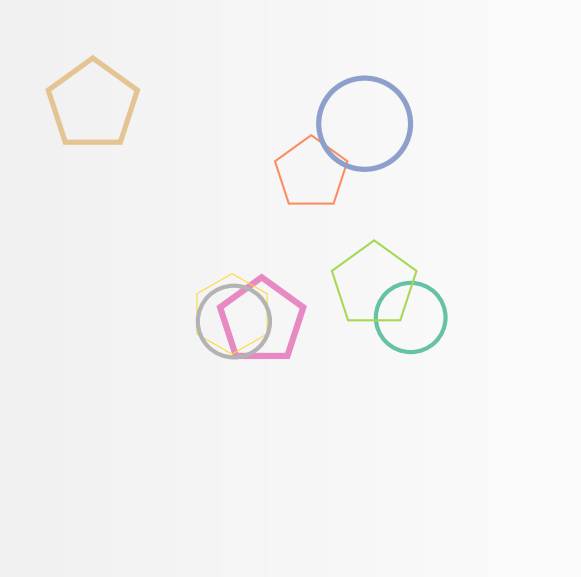[{"shape": "circle", "thickness": 2, "radius": 0.3, "center": [0.707, 0.449]}, {"shape": "pentagon", "thickness": 1, "radius": 0.33, "center": [0.535, 0.7]}, {"shape": "circle", "thickness": 2.5, "radius": 0.39, "center": [0.627, 0.785]}, {"shape": "pentagon", "thickness": 3, "radius": 0.38, "center": [0.45, 0.444]}, {"shape": "pentagon", "thickness": 1, "radius": 0.38, "center": [0.644, 0.506]}, {"shape": "hexagon", "thickness": 0.5, "radius": 0.35, "center": [0.399, 0.456]}, {"shape": "pentagon", "thickness": 2.5, "radius": 0.4, "center": [0.16, 0.818]}, {"shape": "circle", "thickness": 2, "radius": 0.31, "center": [0.402, 0.442]}]